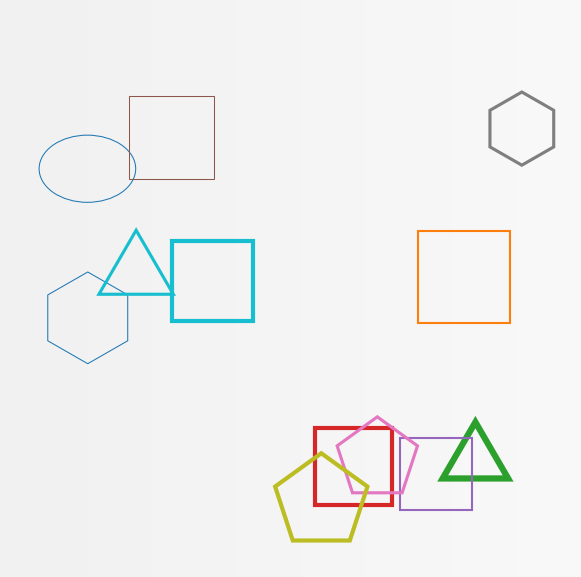[{"shape": "oval", "thickness": 0.5, "radius": 0.42, "center": [0.15, 0.707]}, {"shape": "hexagon", "thickness": 0.5, "radius": 0.4, "center": [0.151, 0.449]}, {"shape": "square", "thickness": 1, "radius": 0.4, "center": [0.799, 0.519]}, {"shape": "triangle", "thickness": 3, "radius": 0.33, "center": [0.818, 0.203]}, {"shape": "square", "thickness": 2, "radius": 0.33, "center": [0.608, 0.191]}, {"shape": "square", "thickness": 1, "radius": 0.31, "center": [0.75, 0.178]}, {"shape": "square", "thickness": 0.5, "radius": 0.36, "center": [0.295, 0.761]}, {"shape": "pentagon", "thickness": 1.5, "radius": 0.36, "center": [0.649, 0.205]}, {"shape": "hexagon", "thickness": 1.5, "radius": 0.32, "center": [0.898, 0.776]}, {"shape": "pentagon", "thickness": 2, "radius": 0.42, "center": [0.553, 0.131]}, {"shape": "triangle", "thickness": 1.5, "radius": 0.37, "center": [0.234, 0.527]}, {"shape": "square", "thickness": 2, "radius": 0.35, "center": [0.366, 0.512]}]